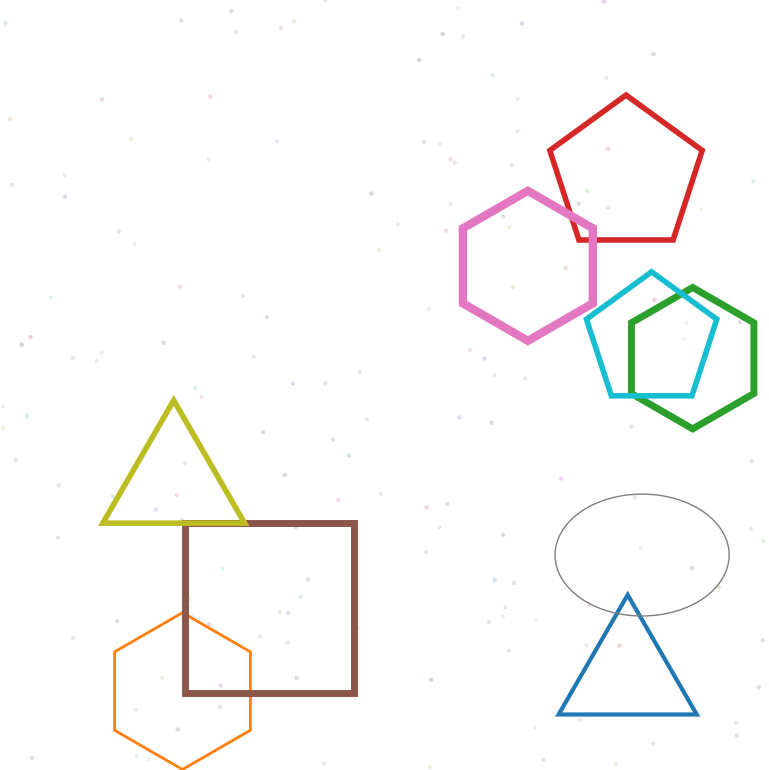[{"shape": "triangle", "thickness": 1.5, "radius": 0.52, "center": [0.815, 0.124]}, {"shape": "hexagon", "thickness": 1, "radius": 0.51, "center": [0.237, 0.103]}, {"shape": "hexagon", "thickness": 2.5, "radius": 0.46, "center": [0.9, 0.535]}, {"shape": "pentagon", "thickness": 2, "radius": 0.52, "center": [0.813, 0.773]}, {"shape": "square", "thickness": 2.5, "radius": 0.55, "center": [0.35, 0.21]}, {"shape": "hexagon", "thickness": 3, "radius": 0.49, "center": [0.686, 0.655]}, {"shape": "oval", "thickness": 0.5, "radius": 0.57, "center": [0.834, 0.279]}, {"shape": "triangle", "thickness": 2, "radius": 0.53, "center": [0.226, 0.374]}, {"shape": "pentagon", "thickness": 2, "radius": 0.44, "center": [0.846, 0.558]}]